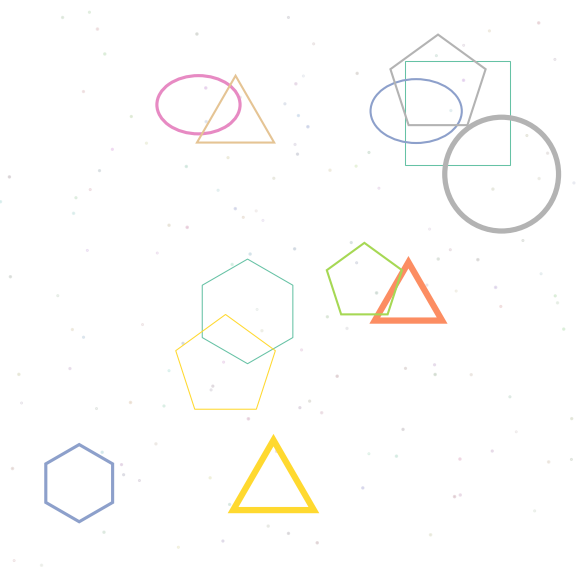[{"shape": "square", "thickness": 0.5, "radius": 0.45, "center": [0.793, 0.803]}, {"shape": "hexagon", "thickness": 0.5, "radius": 0.45, "center": [0.429, 0.46]}, {"shape": "triangle", "thickness": 3, "radius": 0.34, "center": [0.707, 0.478]}, {"shape": "oval", "thickness": 1, "radius": 0.39, "center": [0.721, 0.807]}, {"shape": "hexagon", "thickness": 1.5, "radius": 0.33, "center": [0.137, 0.163]}, {"shape": "oval", "thickness": 1.5, "radius": 0.36, "center": [0.344, 0.818]}, {"shape": "pentagon", "thickness": 1, "radius": 0.34, "center": [0.631, 0.51]}, {"shape": "pentagon", "thickness": 0.5, "radius": 0.45, "center": [0.391, 0.364]}, {"shape": "triangle", "thickness": 3, "radius": 0.4, "center": [0.474, 0.156]}, {"shape": "triangle", "thickness": 1, "radius": 0.39, "center": [0.408, 0.791]}, {"shape": "circle", "thickness": 2.5, "radius": 0.49, "center": [0.869, 0.698]}, {"shape": "pentagon", "thickness": 1, "radius": 0.43, "center": [0.758, 0.853]}]